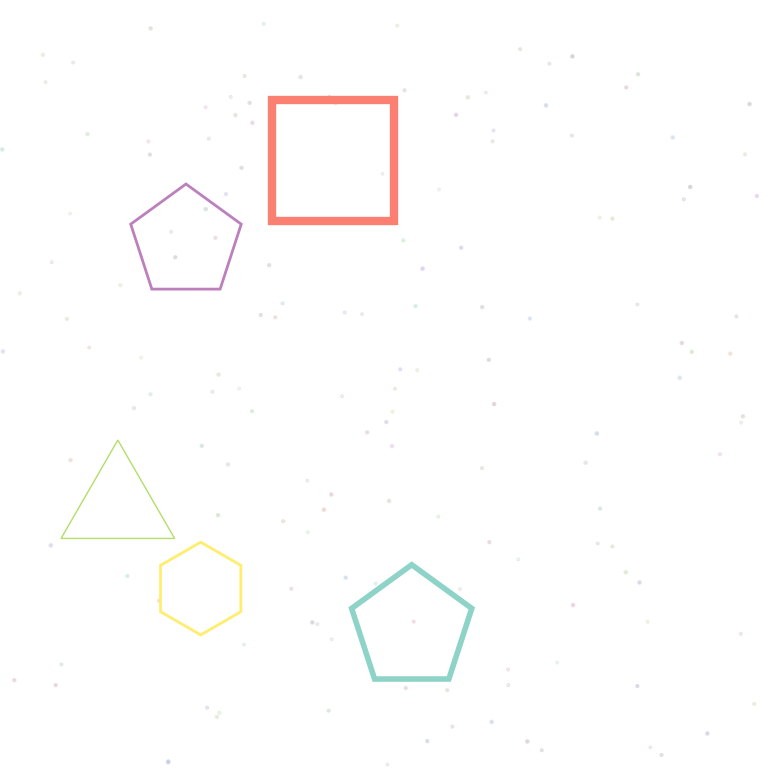[{"shape": "pentagon", "thickness": 2, "radius": 0.41, "center": [0.535, 0.185]}, {"shape": "square", "thickness": 3, "radius": 0.4, "center": [0.432, 0.792]}, {"shape": "triangle", "thickness": 0.5, "radius": 0.43, "center": [0.153, 0.343]}, {"shape": "pentagon", "thickness": 1, "radius": 0.38, "center": [0.242, 0.686]}, {"shape": "hexagon", "thickness": 1, "radius": 0.3, "center": [0.261, 0.236]}]